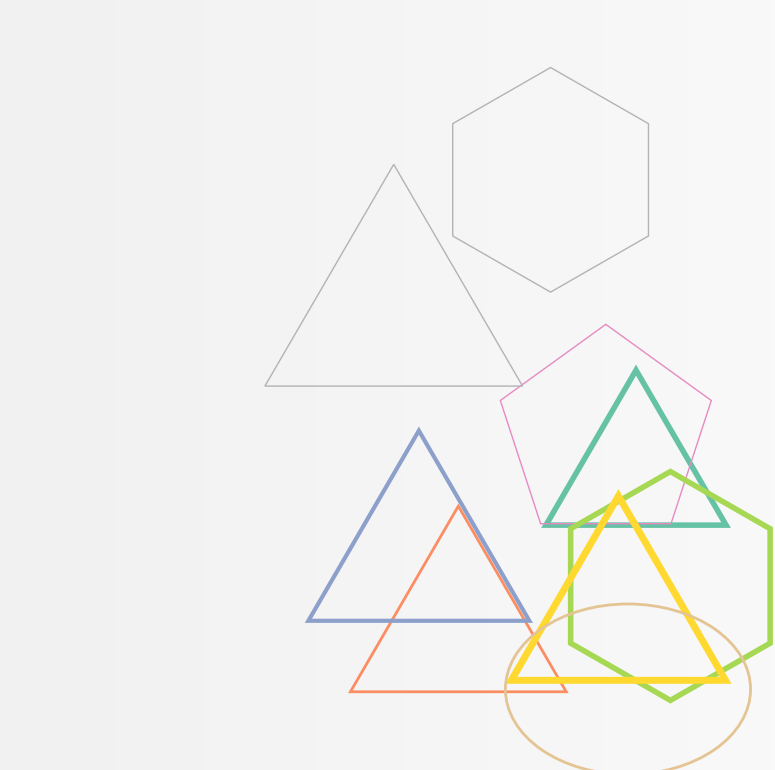[{"shape": "triangle", "thickness": 2, "radius": 0.67, "center": [0.821, 0.385]}, {"shape": "triangle", "thickness": 1, "radius": 0.8, "center": [0.591, 0.182]}, {"shape": "triangle", "thickness": 1.5, "radius": 0.82, "center": [0.54, 0.276]}, {"shape": "pentagon", "thickness": 0.5, "radius": 0.72, "center": [0.782, 0.436]}, {"shape": "hexagon", "thickness": 2, "radius": 0.74, "center": [0.865, 0.239]}, {"shape": "triangle", "thickness": 2.5, "radius": 0.8, "center": [0.798, 0.196]}, {"shape": "oval", "thickness": 1, "radius": 0.79, "center": [0.81, 0.105]}, {"shape": "hexagon", "thickness": 0.5, "radius": 0.73, "center": [0.71, 0.766]}, {"shape": "triangle", "thickness": 0.5, "radius": 0.96, "center": [0.508, 0.595]}]